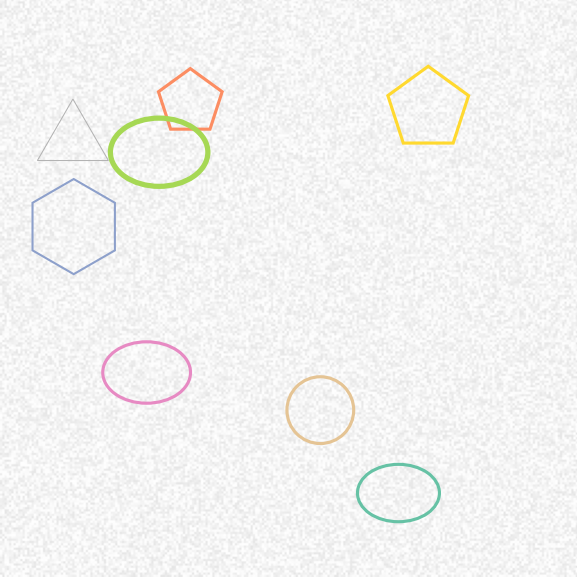[{"shape": "oval", "thickness": 1.5, "radius": 0.35, "center": [0.69, 0.145]}, {"shape": "pentagon", "thickness": 1.5, "radius": 0.29, "center": [0.33, 0.822]}, {"shape": "hexagon", "thickness": 1, "radius": 0.41, "center": [0.128, 0.607]}, {"shape": "oval", "thickness": 1.5, "radius": 0.38, "center": [0.254, 0.354]}, {"shape": "oval", "thickness": 2.5, "radius": 0.42, "center": [0.276, 0.736]}, {"shape": "pentagon", "thickness": 1.5, "radius": 0.37, "center": [0.742, 0.811]}, {"shape": "circle", "thickness": 1.5, "radius": 0.29, "center": [0.555, 0.289]}, {"shape": "triangle", "thickness": 0.5, "radius": 0.35, "center": [0.126, 0.757]}]